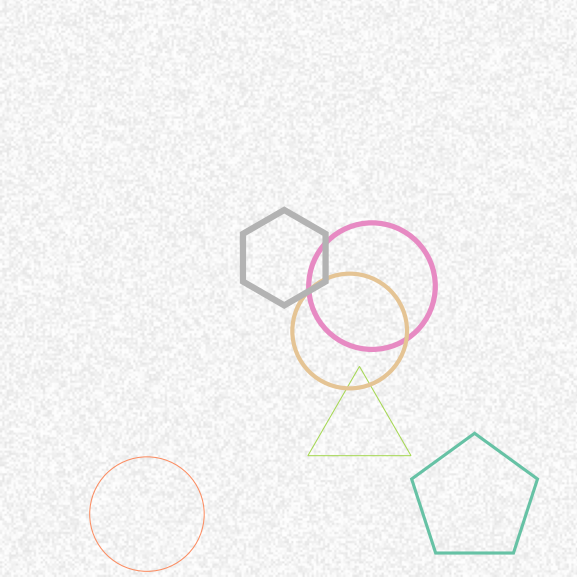[{"shape": "pentagon", "thickness": 1.5, "radius": 0.57, "center": [0.822, 0.134]}, {"shape": "circle", "thickness": 0.5, "radius": 0.5, "center": [0.254, 0.109]}, {"shape": "circle", "thickness": 2.5, "radius": 0.55, "center": [0.644, 0.504]}, {"shape": "triangle", "thickness": 0.5, "radius": 0.52, "center": [0.622, 0.262]}, {"shape": "circle", "thickness": 2, "radius": 0.5, "center": [0.606, 0.426]}, {"shape": "hexagon", "thickness": 3, "radius": 0.41, "center": [0.492, 0.553]}]